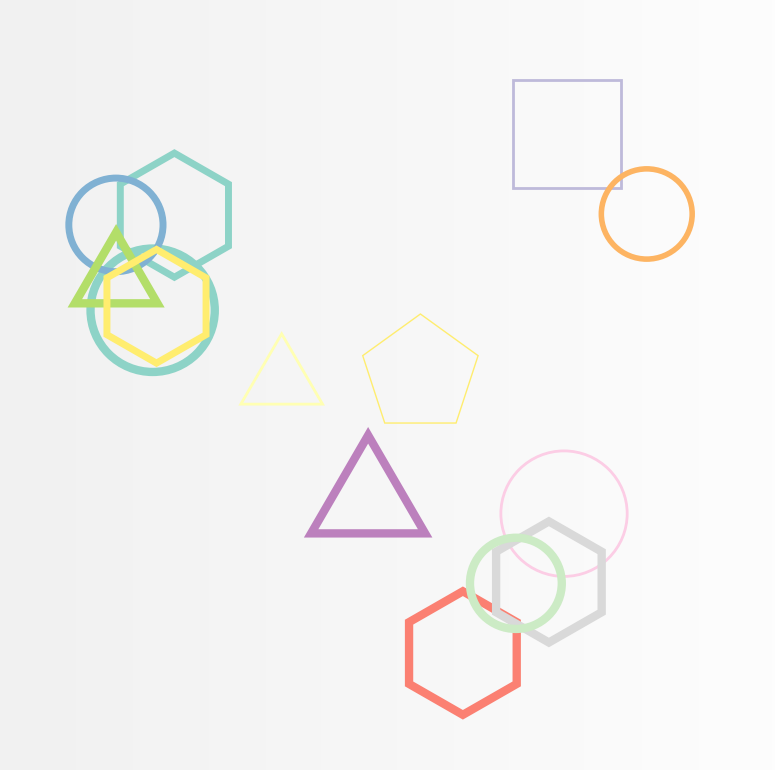[{"shape": "hexagon", "thickness": 2.5, "radius": 0.4, "center": [0.225, 0.721]}, {"shape": "circle", "thickness": 3, "radius": 0.4, "center": [0.197, 0.597]}, {"shape": "triangle", "thickness": 1, "radius": 0.3, "center": [0.363, 0.506]}, {"shape": "square", "thickness": 1, "radius": 0.35, "center": [0.732, 0.827]}, {"shape": "hexagon", "thickness": 3, "radius": 0.4, "center": [0.597, 0.152]}, {"shape": "circle", "thickness": 2.5, "radius": 0.3, "center": [0.15, 0.708]}, {"shape": "circle", "thickness": 2, "radius": 0.29, "center": [0.835, 0.722]}, {"shape": "triangle", "thickness": 3, "radius": 0.31, "center": [0.15, 0.637]}, {"shape": "circle", "thickness": 1, "radius": 0.41, "center": [0.728, 0.333]}, {"shape": "hexagon", "thickness": 3, "radius": 0.39, "center": [0.708, 0.244]}, {"shape": "triangle", "thickness": 3, "radius": 0.42, "center": [0.475, 0.35]}, {"shape": "circle", "thickness": 3, "radius": 0.3, "center": [0.666, 0.242]}, {"shape": "hexagon", "thickness": 2.5, "radius": 0.37, "center": [0.202, 0.602]}, {"shape": "pentagon", "thickness": 0.5, "radius": 0.39, "center": [0.542, 0.514]}]